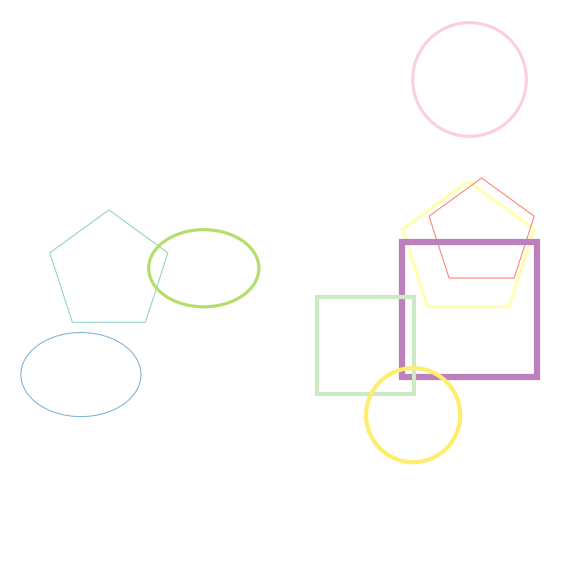[{"shape": "pentagon", "thickness": 0.5, "radius": 0.54, "center": [0.189, 0.528]}, {"shape": "pentagon", "thickness": 1.5, "radius": 0.6, "center": [0.811, 0.565]}, {"shape": "pentagon", "thickness": 0.5, "radius": 0.48, "center": [0.834, 0.595]}, {"shape": "oval", "thickness": 0.5, "radius": 0.52, "center": [0.14, 0.351]}, {"shape": "oval", "thickness": 1.5, "radius": 0.48, "center": [0.353, 0.535]}, {"shape": "circle", "thickness": 1.5, "radius": 0.49, "center": [0.813, 0.861]}, {"shape": "square", "thickness": 3, "radius": 0.58, "center": [0.813, 0.463]}, {"shape": "square", "thickness": 2, "radius": 0.42, "center": [0.633, 0.4]}, {"shape": "circle", "thickness": 2, "radius": 0.41, "center": [0.715, 0.28]}]